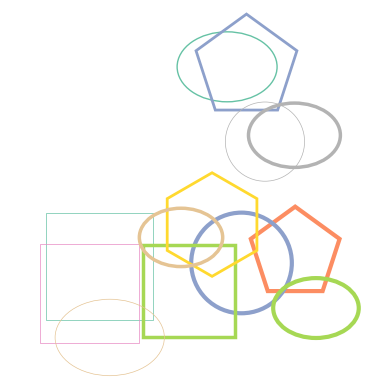[{"shape": "oval", "thickness": 1, "radius": 0.65, "center": [0.59, 0.826]}, {"shape": "square", "thickness": 0.5, "radius": 0.7, "center": [0.259, 0.308]}, {"shape": "pentagon", "thickness": 3, "radius": 0.61, "center": [0.767, 0.342]}, {"shape": "circle", "thickness": 3, "radius": 0.65, "center": [0.627, 0.317]}, {"shape": "pentagon", "thickness": 2, "radius": 0.69, "center": [0.64, 0.826]}, {"shape": "square", "thickness": 0.5, "radius": 0.64, "center": [0.233, 0.237]}, {"shape": "oval", "thickness": 3, "radius": 0.56, "center": [0.821, 0.2]}, {"shape": "square", "thickness": 2.5, "radius": 0.59, "center": [0.491, 0.244]}, {"shape": "hexagon", "thickness": 2, "radius": 0.67, "center": [0.551, 0.417]}, {"shape": "oval", "thickness": 0.5, "radius": 0.71, "center": [0.285, 0.123]}, {"shape": "oval", "thickness": 2.5, "radius": 0.54, "center": [0.47, 0.383]}, {"shape": "circle", "thickness": 0.5, "radius": 0.51, "center": [0.688, 0.632]}, {"shape": "oval", "thickness": 2.5, "radius": 0.6, "center": [0.765, 0.649]}]